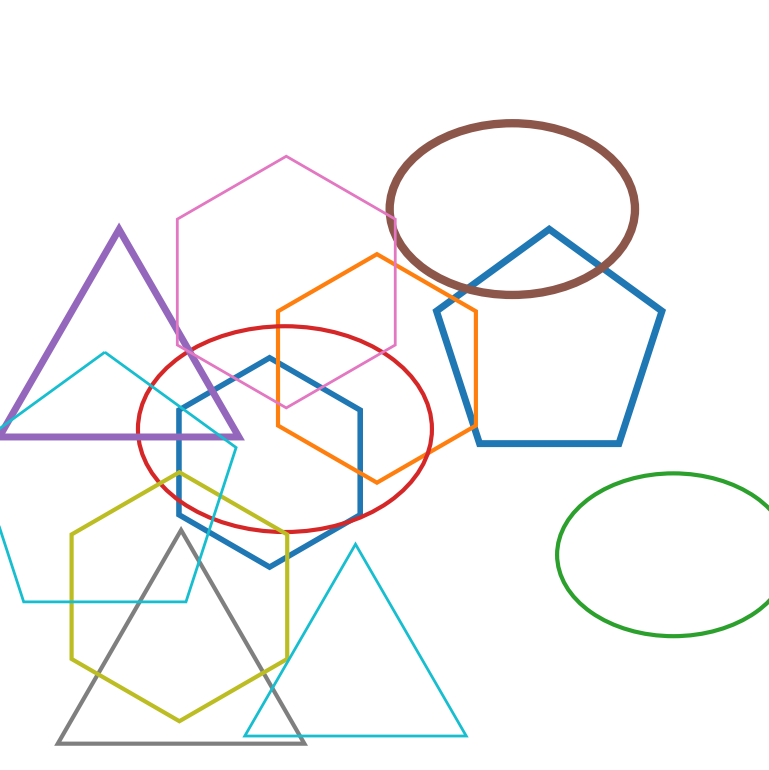[{"shape": "hexagon", "thickness": 2, "radius": 0.68, "center": [0.35, 0.399]}, {"shape": "pentagon", "thickness": 2.5, "radius": 0.77, "center": [0.713, 0.548]}, {"shape": "hexagon", "thickness": 1.5, "radius": 0.74, "center": [0.49, 0.522]}, {"shape": "oval", "thickness": 1.5, "radius": 0.76, "center": [0.875, 0.28]}, {"shape": "oval", "thickness": 1.5, "radius": 0.95, "center": [0.37, 0.443]}, {"shape": "triangle", "thickness": 2.5, "radius": 0.9, "center": [0.155, 0.522]}, {"shape": "oval", "thickness": 3, "radius": 0.8, "center": [0.665, 0.728]}, {"shape": "hexagon", "thickness": 1, "radius": 0.82, "center": [0.372, 0.634]}, {"shape": "triangle", "thickness": 1.5, "radius": 0.92, "center": [0.235, 0.127]}, {"shape": "hexagon", "thickness": 1.5, "radius": 0.81, "center": [0.233, 0.225]}, {"shape": "pentagon", "thickness": 1, "radius": 0.9, "center": [0.136, 0.363]}, {"shape": "triangle", "thickness": 1, "radius": 0.83, "center": [0.462, 0.127]}]